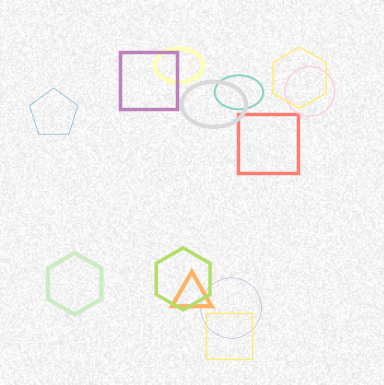[{"shape": "oval", "thickness": 1.5, "radius": 0.31, "center": [0.621, 0.76]}, {"shape": "oval", "thickness": 3, "radius": 0.31, "center": [0.465, 0.83]}, {"shape": "circle", "thickness": 0.5, "radius": 0.39, "center": [0.6, 0.2]}, {"shape": "square", "thickness": 2.5, "radius": 0.39, "center": [0.696, 0.628]}, {"shape": "pentagon", "thickness": 0.5, "radius": 0.33, "center": [0.14, 0.705]}, {"shape": "triangle", "thickness": 3, "radius": 0.3, "center": [0.498, 0.234]}, {"shape": "hexagon", "thickness": 2.5, "radius": 0.4, "center": [0.476, 0.276]}, {"shape": "circle", "thickness": 1, "radius": 0.32, "center": [0.805, 0.763]}, {"shape": "oval", "thickness": 3, "radius": 0.42, "center": [0.556, 0.729]}, {"shape": "square", "thickness": 2.5, "radius": 0.37, "center": [0.386, 0.79]}, {"shape": "hexagon", "thickness": 3, "radius": 0.4, "center": [0.194, 0.263]}, {"shape": "hexagon", "thickness": 1, "radius": 0.4, "center": [0.778, 0.798]}, {"shape": "square", "thickness": 1, "radius": 0.3, "center": [0.595, 0.127]}]